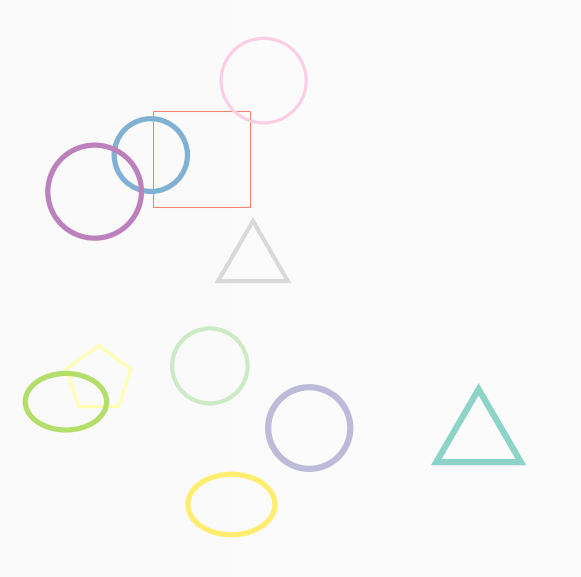[{"shape": "triangle", "thickness": 3, "radius": 0.42, "center": [0.823, 0.241]}, {"shape": "pentagon", "thickness": 1.5, "radius": 0.29, "center": [0.17, 0.342]}, {"shape": "circle", "thickness": 3, "radius": 0.35, "center": [0.532, 0.258]}, {"shape": "square", "thickness": 0.5, "radius": 0.42, "center": [0.347, 0.724]}, {"shape": "circle", "thickness": 2.5, "radius": 0.32, "center": [0.26, 0.731]}, {"shape": "oval", "thickness": 2.5, "radius": 0.35, "center": [0.113, 0.304]}, {"shape": "circle", "thickness": 1.5, "radius": 0.37, "center": [0.454, 0.86]}, {"shape": "triangle", "thickness": 2, "radius": 0.35, "center": [0.435, 0.547]}, {"shape": "circle", "thickness": 2.5, "radius": 0.4, "center": [0.163, 0.667]}, {"shape": "circle", "thickness": 2, "radius": 0.32, "center": [0.361, 0.365]}, {"shape": "oval", "thickness": 2.5, "radius": 0.37, "center": [0.398, 0.126]}]